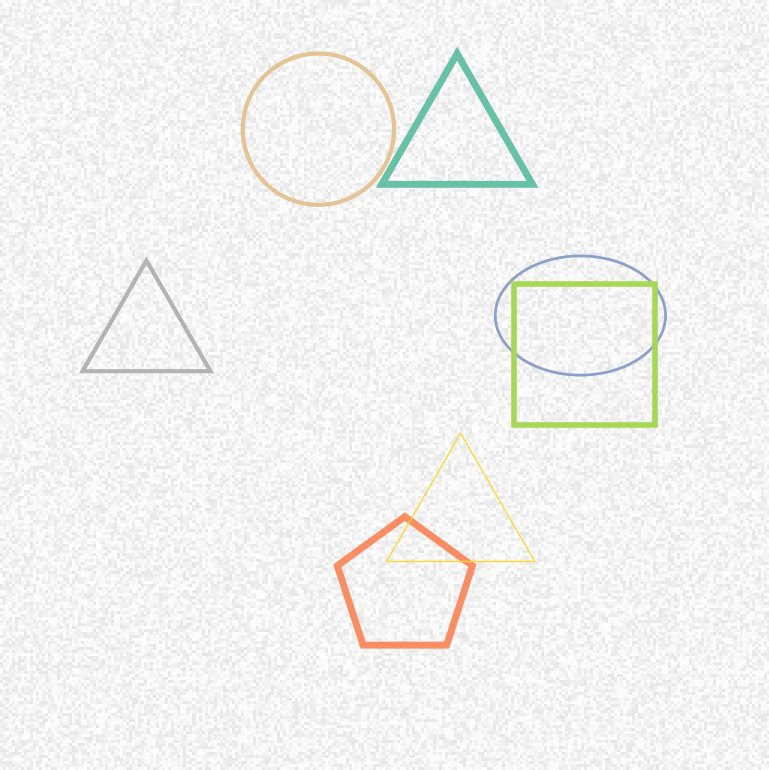[{"shape": "triangle", "thickness": 2.5, "radius": 0.57, "center": [0.594, 0.817]}, {"shape": "pentagon", "thickness": 2.5, "radius": 0.46, "center": [0.526, 0.237]}, {"shape": "oval", "thickness": 1, "radius": 0.55, "center": [0.754, 0.59]}, {"shape": "square", "thickness": 2, "radius": 0.46, "center": [0.759, 0.539]}, {"shape": "triangle", "thickness": 0.5, "radius": 0.56, "center": [0.598, 0.326]}, {"shape": "circle", "thickness": 1.5, "radius": 0.49, "center": [0.414, 0.832]}, {"shape": "triangle", "thickness": 1.5, "radius": 0.48, "center": [0.19, 0.566]}]